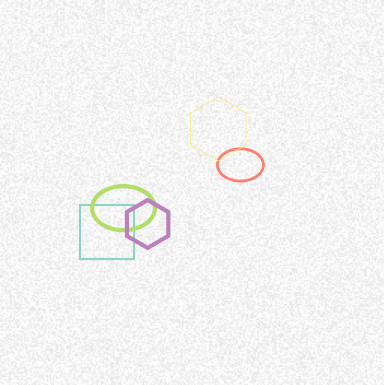[{"shape": "square", "thickness": 1.5, "radius": 0.35, "center": [0.279, 0.399]}, {"shape": "oval", "thickness": 2, "radius": 0.3, "center": [0.625, 0.572]}, {"shape": "oval", "thickness": 3, "radius": 0.41, "center": [0.321, 0.459]}, {"shape": "hexagon", "thickness": 3, "radius": 0.31, "center": [0.383, 0.418]}, {"shape": "hexagon", "thickness": 0.5, "radius": 0.42, "center": [0.567, 0.665]}]